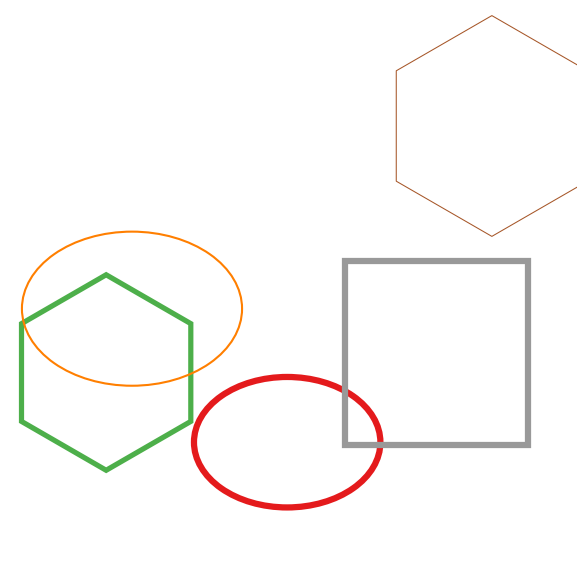[{"shape": "oval", "thickness": 3, "radius": 0.81, "center": [0.497, 0.233]}, {"shape": "hexagon", "thickness": 2.5, "radius": 0.85, "center": [0.184, 0.354]}, {"shape": "oval", "thickness": 1, "radius": 0.95, "center": [0.229, 0.465]}, {"shape": "hexagon", "thickness": 0.5, "radius": 0.96, "center": [0.852, 0.781]}, {"shape": "square", "thickness": 3, "radius": 0.8, "center": [0.756, 0.388]}]